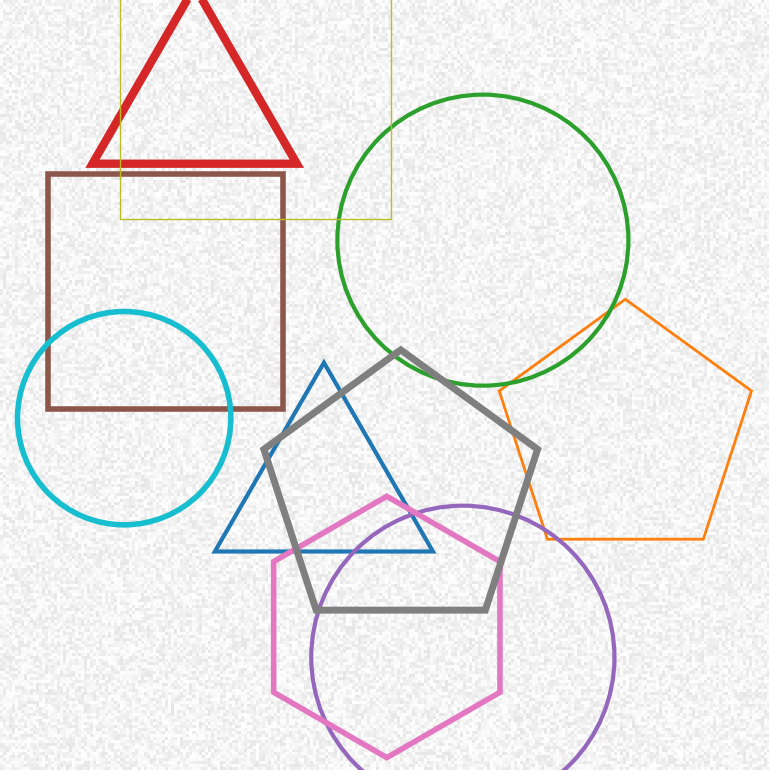[{"shape": "triangle", "thickness": 1.5, "radius": 0.82, "center": [0.421, 0.366]}, {"shape": "pentagon", "thickness": 1, "radius": 0.86, "center": [0.812, 0.439]}, {"shape": "circle", "thickness": 1.5, "radius": 0.94, "center": [0.627, 0.688]}, {"shape": "triangle", "thickness": 3, "radius": 0.77, "center": [0.253, 0.864]}, {"shape": "circle", "thickness": 1.5, "radius": 0.98, "center": [0.601, 0.146]}, {"shape": "square", "thickness": 2, "radius": 0.76, "center": [0.215, 0.622]}, {"shape": "hexagon", "thickness": 2, "radius": 0.85, "center": [0.502, 0.186]}, {"shape": "pentagon", "thickness": 2.5, "radius": 0.93, "center": [0.52, 0.359]}, {"shape": "square", "thickness": 0.5, "radius": 0.88, "center": [0.332, 0.892]}, {"shape": "circle", "thickness": 2, "radius": 0.69, "center": [0.161, 0.457]}]